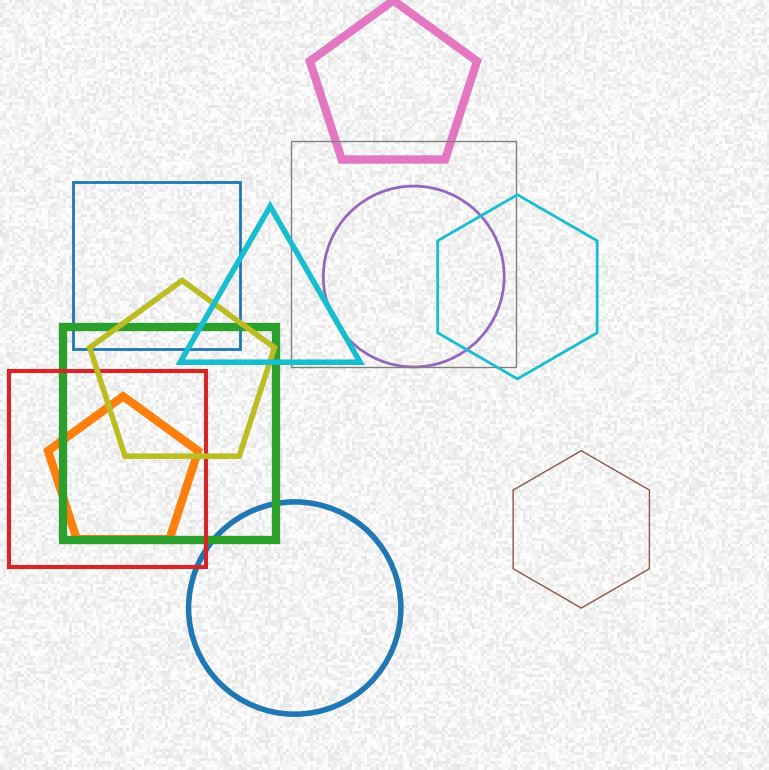[{"shape": "square", "thickness": 1, "radius": 0.54, "center": [0.203, 0.655]}, {"shape": "circle", "thickness": 2, "radius": 0.69, "center": [0.383, 0.21]}, {"shape": "pentagon", "thickness": 3, "radius": 0.51, "center": [0.16, 0.383]}, {"shape": "square", "thickness": 3, "radius": 0.69, "center": [0.22, 0.437]}, {"shape": "square", "thickness": 1.5, "radius": 0.64, "center": [0.14, 0.391]}, {"shape": "circle", "thickness": 1, "radius": 0.59, "center": [0.537, 0.641]}, {"shape": "hexagon", "thickness": 0.5, "radius": 0.51, "center": [0.755, 0.312]}, {"shape": "pentagon", "thickness": 3, "radius": 0.57, "center": [0.511, 0.885]}, {"shape": "square", "thickness": 0.5, "radius": 0.73, "center": [0.524, 0.67]}, {"shape": "pentagon", "thickness": 2, "radius": 0.63, "center": [0.237, 0.51]}, {"shape": "hexagon", "thickness": 1, "radius": 0.6, "center": [0.672, 0.628]}, {"shape": "triangle", "thickness": 2, "radius": 0.67, "center": [0.351, 0.597]}]